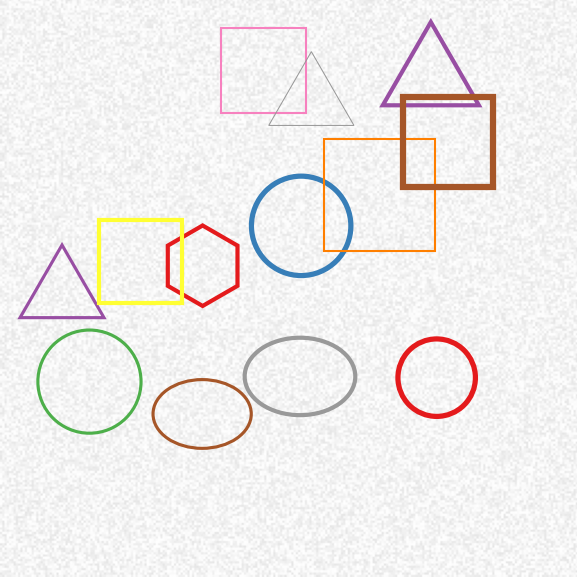[{"shape": "circle", "thickness": 2.5, "radius": 0.34, "center": [0.756, 0.345]}, {"shape": "hexagon", "thickness": 2, "radius": 0.35, "center": [0.351, 0.539]}, {"shape": "circle", "thickness": 2.5, "radius": 0.43, "center": [0.521, 0.608]}, {"shape": "circle", "thickness": 1.5, "radius": 0.45, "center": [0.155, 0.338]}, {"shape": "triangle", "thickness": 2, "radius": 0.48, "center": [0.746, 0.865]}, {"shape": "triangle", "thickness": 1.5, "radius": 0.42, "center": [0.107, 0.491]}, {"shape": "square", "thickness": 1, "radius": 0.48, "center": [0.657, 0.661]}, {"shape": "square", "thickness": 2, "radius": 0.36, "center": [0.243, 0.546]}, {"shape": "oval", "thickness": 1.5, "radius": 0.43, "center": [0.35, 0.282]}, {"shape": "square", "thickness": 3, "radius": 0.39, "center": [0.776, 0.753]}, {"shape": "square", "thickness": 1, "radius": 0.37, "center": [0.456, 0.877]}, {"shape": "oval", "thickness": 2, "radius": 0.48, "center": [0.519, 0.347]}, {"shape": "triangle", "thickness": 0.5, "radius": 0.43, "center": [0.539, 0.825]}]